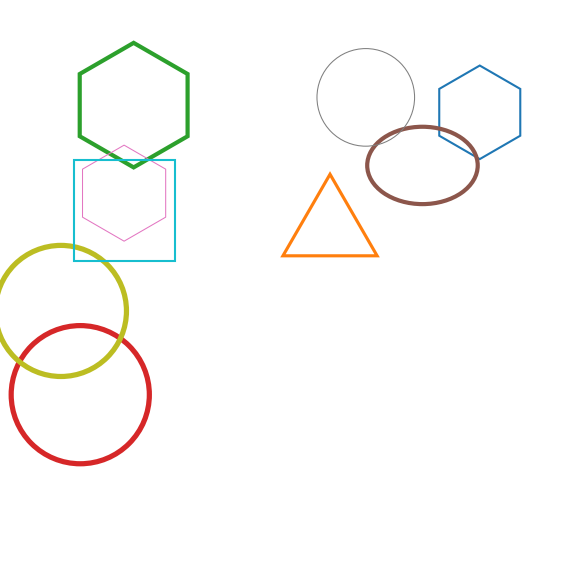[{"shape": "hexagon", "thickness": 1, "radius": 0.41, "center": [0.831, 0.805]}, {"shape": "triangle", "thickness": 1.5, "radius": 0.47, "center": [0.571, 0.603]}, {"shape": "hexagon", "thickness": 2, "radius": 0.54, "center": [0.231, 0.817]}, {"shape": "circle", "thickness": 2.5, "radius": 0.6, "center": [0.139, 0.316]}, {"shape": "oval", "thickness": 2, "radius": 0.48, "center": [0.732, 0.713]}, {"shape": "hexagon", "thickness": 0.5, "radius": 0.42, "center": [0.215, 0.665]}, {"shape": "circle", "thickness": 0.5, "radius": 0.42, "center": [0.633, 0.831]}, {"shape": "circle", "thickness": 2.5, "radius": 0.57, "center": [0.105, 0.461]}, {"shape": "square", "thickness": 1, "radius": 0.44, "center": [0.216, 0.634]}]